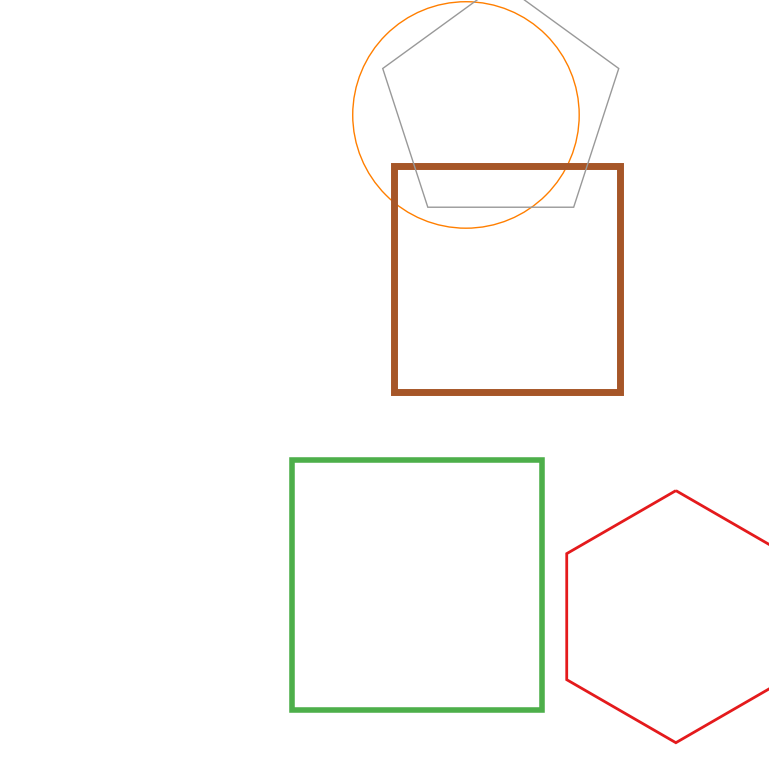[{"shape": "hexagon", "thickness": 1, "radius": 0.82, "center": [0.878, 0.199]}, {"shape": "square", "thickness": 2, "radius": 0.81, "center": [0.542, 0.24]}, {"shape": "circle", "thickness": 0.5, "radius": 0.74, "center": [0.605, 0.851]}, {"shape": "square", "thickness": 2.5, "radius": 0.73, "center": [0.659, 0.637]}, {"shape": "pentagon", "thickness": 0.5, "radius": 0.81, "center": [0.65, 0.861]}]